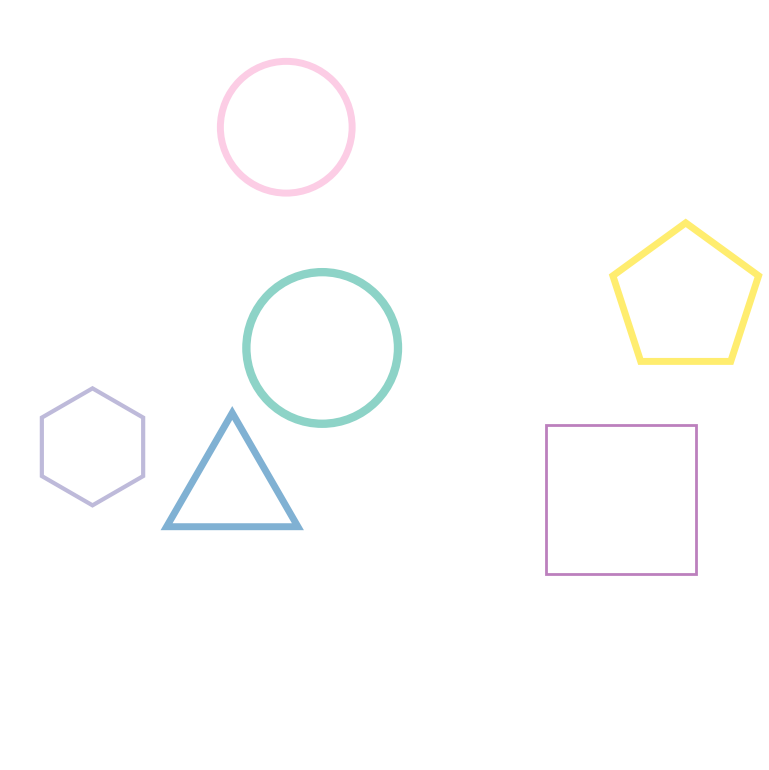[{"shape": "circle", "thickness": 3, "radius": 0.49, "center": [0.418, 0.548]}, {"shape": "hexagon", "thickness": 1.5, "radius": 0.38, "center": [0.12, 0.42]}, {"shape": "triangle", "thickness": 2.5, "radius": 0.49, "center": [0.302, 0.365]}, {"shape": "circle", "thickness": 2.5, "radius": 0.43, "center": [0.372, 0.835]}, {"shape": "square", "thickness": 1, "radius": 0.49, "center": [0.806, 0.351]}, {"shape": "pentagon", "thickness": 2.5, "radius": 0.5, "center": [0.891, 0.611]}]